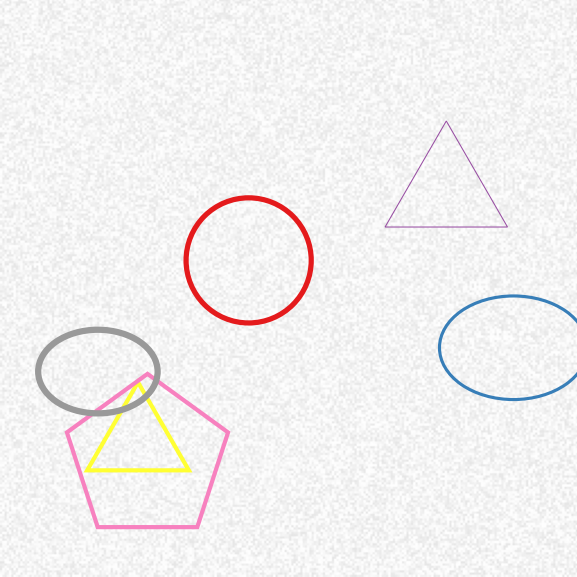[{"shape": "circle", "thickness": 2.5, "radius": 0.54, "center": [0.431, 0.548]}, {"shape": "oval", "thickness": 1.5, "radius": 0.64, "center": [0.889, 0.397]}, {"shape": "triangle", "thickness": 0.5, "radius": 0.61, "center": [0.773, 0.667]}, {"shape": "triangle", "thickness": 2, "radius": 0.51, "center": [0.239, 0.236]}, {"shape": "pentagon", "thickness": 2, "radius": 0.73, "center": [0.255, 0.205]}, {"shape": "oval", "thickness": 3, "radius": 0.52, "center": [0.17, 0.356]}]